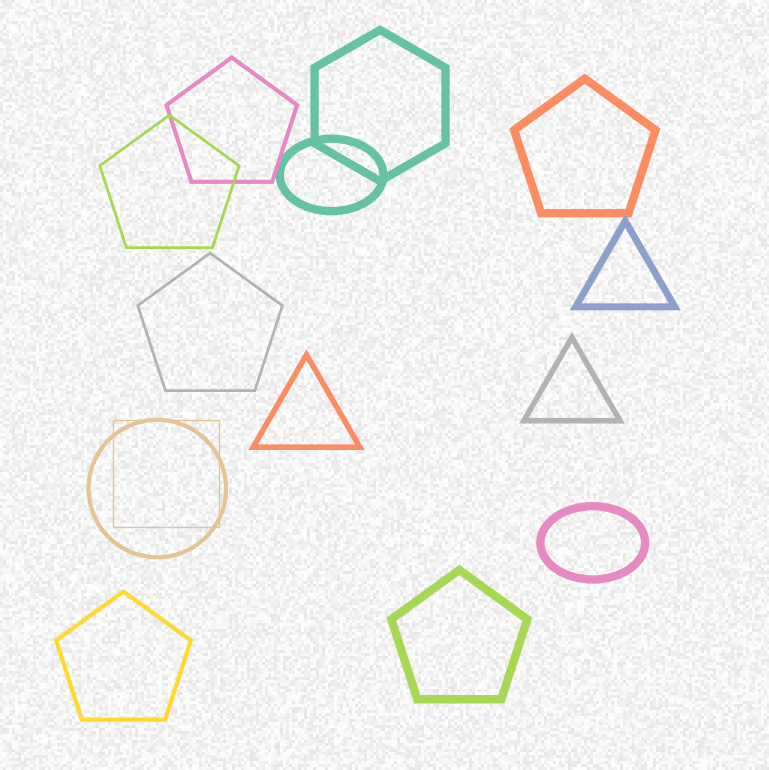[{"shape": "oval", "thickness": 3, "radius": 0.34, "center": [0.431, 0.773]}, {"shape": "hexagon", "thickness": 3, "radius": 0.49, "center": [0.494, 0.863]}, {"shape": "pentagon", "thickness": 3, "radius": 0.48, "center": [0.76, 0.801]}, {"shape": "triangle", "thickness": 2, "radius": 0.4, "center": [0.398, 0.459]}, {"shape": "triangle", "thickness": 2.5, "radius": 0.37, "center": [0.812, 0.639]}, {"shape": "oval", "thickness": 3, "radius": 0.34, "center": [0.77, 0.295]}, {"shape": "pentagon", "thickness": 1.5, "radius": 0.45, "center": [0.301, 0.836]}, {"shape": "pentagon", "thickness": 3, "radius": 0.46, "center": [0.597, 0.167]}, {"shape": "pentagon", "thickness": 1, "radius": 0.48, "center": [0.22, 0.755]}, {"shape": "pentagon", "thickness": 1.5, "radius": 0.46, "center": [0.16, 0.14]}, {"shape": "square", "thickness": 0.5, "radius": 0.35, "center": [0.215, 0.385]}, {"shape": "circle", "thickness": 1.5, "radius": 0.45, "center": [0.204, 0.366]}, {"shape": "pentagon", "thickness": 1, "radius": 0.49, "center": [0.273, 0.573]}, {"shape": "triangle", "thickness": 2, "radius": 0.36, "center": [0.743, 0.49]}]